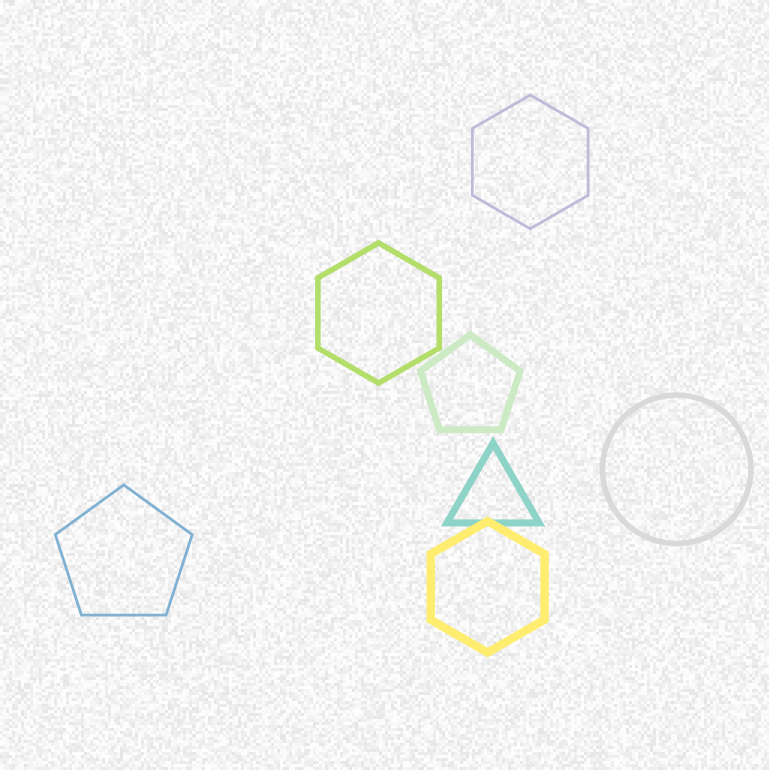[{"shape": "triangle", "thickness": 2.5, "radius": 0.35, "center": [0.64, 0.355]}, {"shape": "hexagon", "thickness": 1, "radius": 0.43, "center": [0.689, 0.79]}, {"shape": "pentagon", "thickness": 1, "radius": 0.47, "center": [0.161, 0.277]}, {"shape": "hexagon", "thickness": 2, "radius": 0.46, "center": [0.492, 0.594]}, {"shape": "circle", "thickness": 2, "radius": 0.48, "center": [0.879, 0.391]}, {"shape": "pentagon", "thickness": 2.5, "radius": 0.34, "center": [0.611, 0.497]}, {"shape": "hexagon", "thickness": 3, "radius": 0.43, "center": [0.633, 0.238]}]